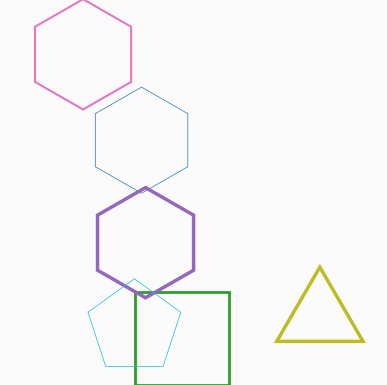[{"shape": "hexagon", "thickness": 0.5, "radius": 0.69, "center": [0.365, 0.636]}, {"shape": "square", "thickness": 2, "radius": 0.61, "center": [0.469, 0.12]}, {"shape": "hexagon", "thickness": 2.5, "radius": 0.72, "center": [0.376, 0.37]}, {"shape": "hexagon", "thickness": 1.5, "radius": 0.72, "center": [0.214, 0.859]}, {"shape": "triangle", "thickness": 2.5, "radius": 0.64, "center": [0.825, 0.178]}, {"shape": "pentagon", "thickness": 0.5, "radius": 0.63, "center": [0.347, 0.15]}]